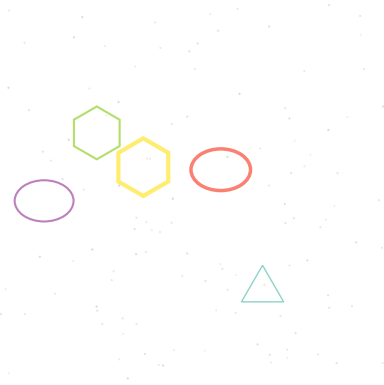[{"shape": "triangle", "thickness": 1, "radius": 0.32, "center": [0.682, 0.248]}, {"shape": "oval", "thickness": 2.5, "radius": 0.39, "center": [0.573, 0.559]}, {"shape": "hexagon", "thickness": 1.5, "radius": 0.34, "center": [0.251, 0.655]}, {"shape": "oval", "thickness": 1.5, "radius": 0.38, "center": [0.115, 0.478]}, {"shape": "hexagon", "thickness": 3, "radius": 0.37, "center": [0.372, 0.566]}]